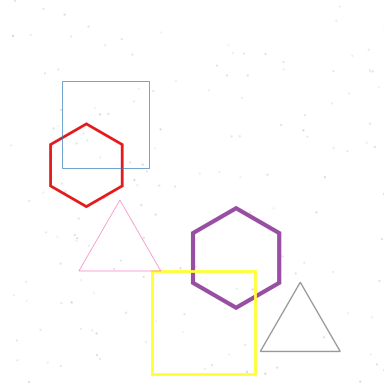[{"shape": "hexagon", "thickness": 2, "radius": 0.54, "center": [0.224, 0.571]}, {"shape": "square", "thickness": 0.5, "radius": 0.56, "center": [0.274, 0.676]}, {"shape": "hexagon", "thickness": 3, "radius": 0.65, "center": [0.613, 0.33]}, {"shape": "square", "thickness": 2, "radius": 0.67, "center": [0.529, 0.161]}, {"shape": "triangle", "thickness": 0.5, "radius": 0.61, "center": [0.311, 0.358]}, {"shape": "triangle", "thickness": 1, "radius": 0.6, "center": [0.78, 0.147]}]